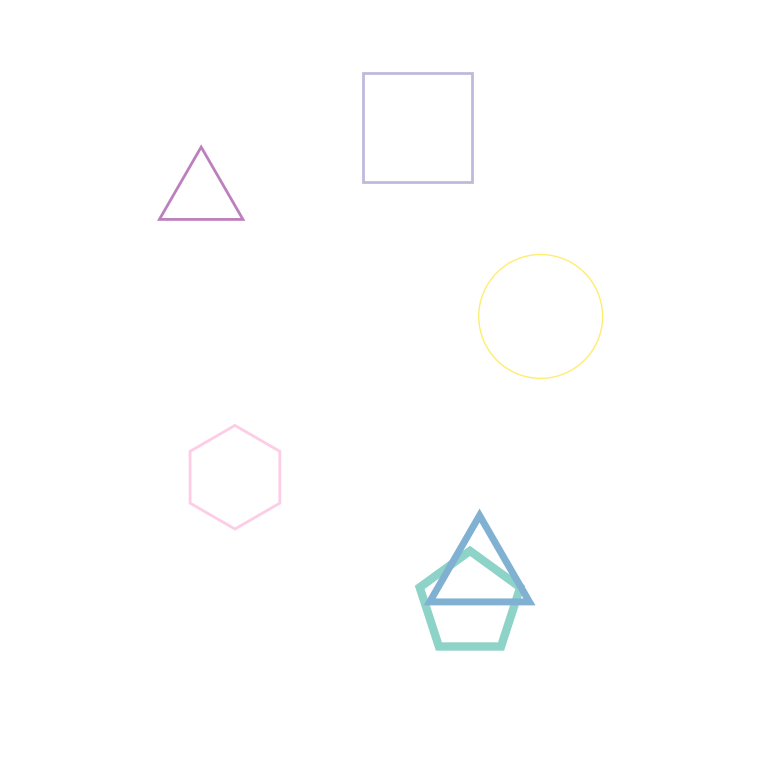[{"shape": "pentagon", "thickness": 3, "radius": 0.34, "center": [0.61, 0.216]}, {"shape": "square", "thickness": 1, "radius": 0.36, "center": [0.542, 0.834]}, {"shape": "triangle", "thickness": 2.5, "radius": 0.37, "center": [0.623, 0.256]}, {"shape": "hexagon", "thickness": 1, "radius": 0.34, "center": [0.305, 0.38]}, {"shape": "triangle", "thickness": 1, "radius": 0.31, "center": [0.261, 0.746]}, {"shape": "circle", "thickness": 0.5, "radius": 0.4, "center": [0.702, 0.589]}]